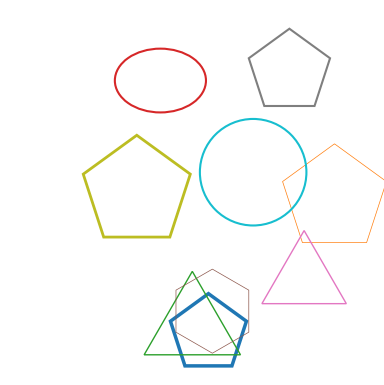[{"shape": "pentagon", "thickness": 2.5, "radius": 0.52, "center": [0.541, 0.134]}, {"shape": "pentagon", "thickness": 0.5, "radius": 0.71, "center": [0.869, 0.485]}, {"shape": "triangle", "thickness": 1, "radius": 0.72, "center": [0.499, 0.151]}, {"shape": "oval", "thickness": 1.5, "radius": 0.59, "center": [0.417, 0.791]}, {"shape": "hexagon", "thickness": 0.5, "radius": 0.55, "center": [0.552, 0.192]}, {"shape": "triangle", "thickness": 1, "radius": 0.63, "center": [0.79, 0.275]}, {"shape": "pentagon", "thickness": 1.5, "radius": 0.55, "center": [0.752, 0.814]}, {"shape": "pentagon", "thickness": 2, "radius": 0.73, "center": [0.355, 0.502]}, {"shape": "circle", "thickness": 1.5, "radius": 0.69, "center": [0.658, 0.553]}]